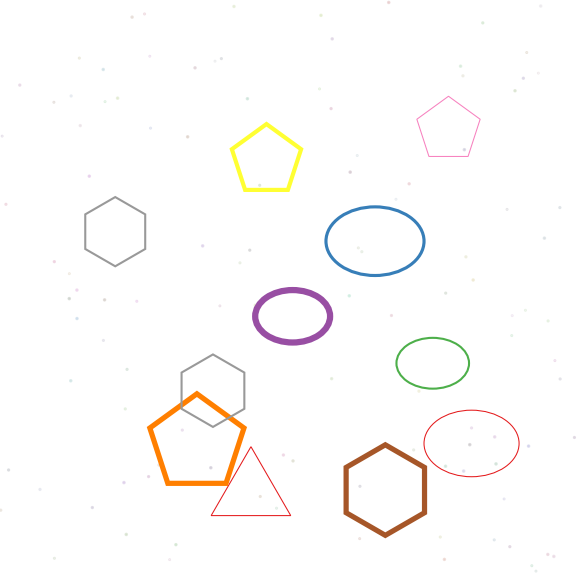[{"shape": "oval", "thickness": 0.5, "radius": 0.41, "center": [0.817, 0.231]}, {"shape": "triangle", "thickness": 0.5, "radius": 0.4, "center": [0.435, 0.146]}, {"shape": "oval", "thickness": 1.5, "radius": 0.42, "center": [0.649, 0.581]}, {"shape": "oval", "thickness": 1, "radius": 0.31, "center": [0.749, 0.37]}, {"shape": "oval", "thickness": 3, "radius": 0.32, "center": [0.507, 0.451]}, {"shape": "pentagon", "thickness": 2.5, "radius": 0.43, "center": [0.341, 0.232]}, {"shape": "pentagon", "thickness": 2, "radius": 0.32, "center": [0.461, 0.721]}, {"shape": "hexagon", "thickness": 2.5, "radius": 0.39, "center": [0.667, 0.151]}, {"shape": "pentagon", "thickness": 0.5, "radius": 0.29, "center": [0.777, 0.775]}, {"shape": "hexagon", "thickness": 1, "radius": 0.31, "center": [0.369, 0.323]}, {"shape": "hexagon", "thickness": 1, "radius": 0.3, "center": [0.2, 0.598]}]